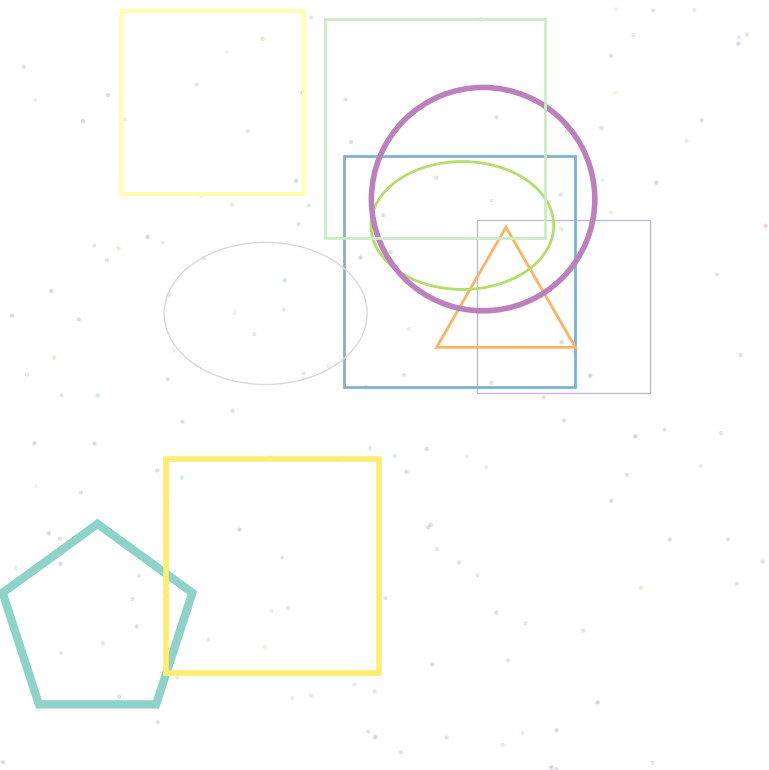[{"shape": "pentagon", "thickness": 3, "radius": 0.65, "center": [0.127, 0.19]}, {"shape": "square", "thickness": 1.5, "radius": 0.59, "center": [0.276, 0.867]}, {"shape": "square", "thickness": 0.5, "radius": 0.56, "center": [0.732, 0.602]}, {"shape": "square", "thickness": 1, "radius": 0.75, "center": [0.597, 0.647]}, {"shape": "triangle", "thickness": 1, "radius": 0.52, "center": [0.657, 0.601]}, {"shape": "oval", "thickness": 1, "radius": 0.59, "center": [0.6, 0.707]}, {"shape": "oval", "thickness": 0.5, "radius": 0.66, "center": [0.345, 0.593]}, {"shape": "circle", "thickness": 2, "radius": 0.73, "center": [0.627, 0.741]}, {"shape": "square", "thickness": 1, "radius": 0.71, "center": [0.565, 0.833]}, {"shape": "square", "thickness": 2, "radius": 0.69, "center": [0.354, 0.265]}]